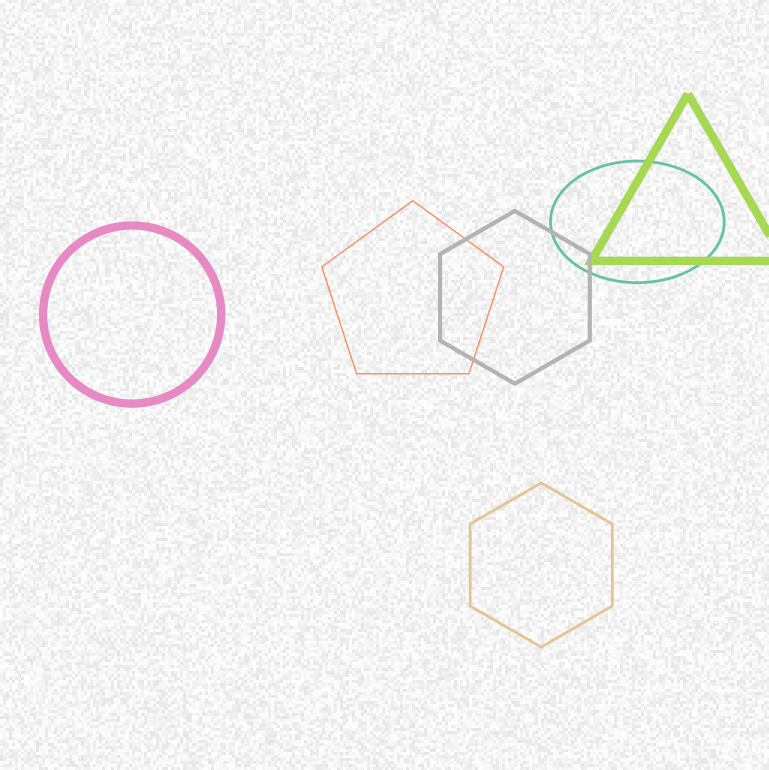[{"shape": "oval", "thickness": 1, "radius": 0.56, "center": [0.828, 0.712]}, {"shape": "pentagon", "thickness": 0.5, "radius": 0.62, "center": [0.536, 0.615]}, {"shape": "circle", "thickness": 3, "radius": 0.58, "center": [0.172, 0.591]}, {"shape": "triangle", "thickness": 3, "radius": 0.72, "center": [0.893, 0.734]}, {"shape": "hexagon", "thickness": 1, "radius": 0.53, "center": [0.703, 0.266]}, {"shape": "hexagon", "thickness": 1.5, "radius": 0.56, "center": [0.669, 0.614]}]